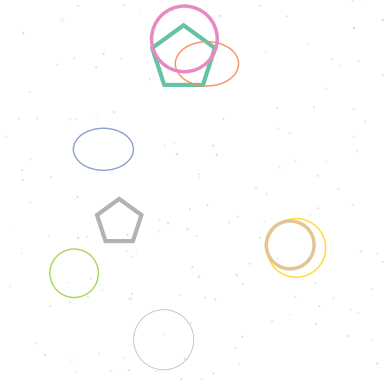[{"shape": "pentagon", "thickness": 3, "radius": 0.43, "center": [0.477, 0.849]}, {"shape": "oval", "thickness": 1, "radius": 0.41, "center": [0.538, 0.834]}, {"shape": "oval", "thickness": 1, "radius": 0.39, "center": [0.269, 0.612]}, {"shape": "circle", "thickness": 2.5, "radius": 0.43, "center": [0.479, 0.899]}, {"shape": "circle", "thickness": 1, "radius": 0.31, "center": [0.193, 0.29]}, {"shape": "circle", "thickness": 1, "radius": 0.38, "center": [0.769, 0.356]}, {"shape": "circle", "thickness": 2.5, "radius": 0.31, "center": [0.754, 0.364]}, {"shape": "pentagon", "thickness": 3, "radius": 0.3, "center": [0.31, 0.423]}, {"shape": "circle", "thickness": 0.5, "radius": 0.39, "center": [0.425, 0.117]}]